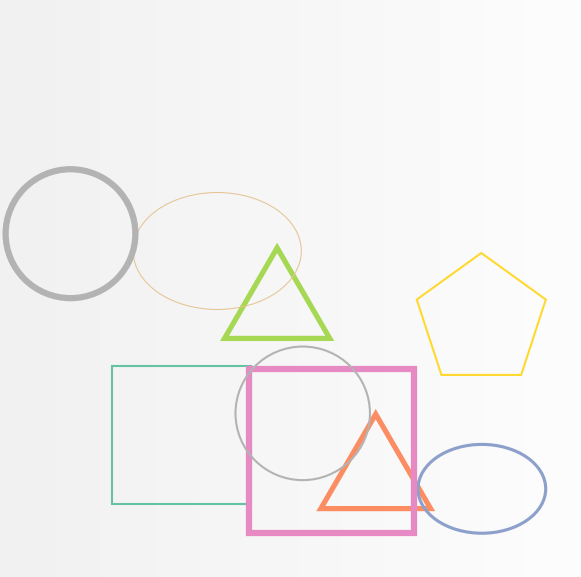[{"shape": "square", "thickness": 1, "radius": 0.6, "center": [0.312, 0.246]}, {"shape": "triangle", "thickness": 2.5, "radius": 0.55, "center": [0.646, 0.173]}, {"shape": "oval", "thickness": 1.5, "radius": 0.55, "center": [0.829, 0.153]}, {"shape": "square", "thickness": 3, "radius": 0.71, "center": [0.571, 0.218]}, {"shape": "triangle", "thickness": 2.5, "radius": 0.52, "center": [0.477, 0.465]}, {"shape": "pentagon", "thickness": 1, "radius": 0.58, "center": [0.828, 0.444]}, {"shape": "oval", "thickness": 0.5, "radius": 0.72, "center": [0.374, 0.565]}, {"shape": "circle", "thickness": 1, "radius": 0.58, "center": [0.521, 0.283]}, {"shape": "circle", "thickness": 3, "radius": 0.56, "center": [0.121, 0.594]}]